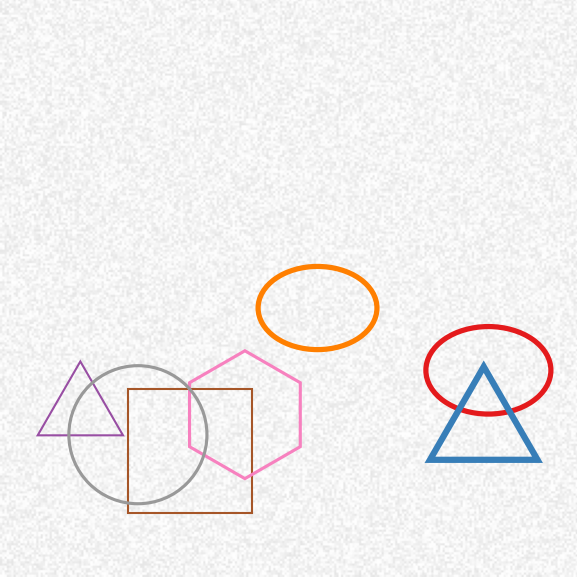[{"shape": "oval", "thickness": 2.5, "radius": 0.54, "center": [0.846, 0.358]}, {"shape": "triangle", "thickness": 3, "radius": 0.54, "center": [0.838, 0.257]}, {"shape": "triangle", "thickness": 1, "radius": 0.43, "center": [0.139, 0.288]}, {"shape": "oval", "thickness": 2.5, "radius": 0.51, "center": [0.55, 0.466]}, {"shape": "square", "thickness": 1, "radius": 0.54, "center": [0.33, 0.218]}, {"shape": "hexagon", "thickness": 1.5, "radius": 0.55, "center": [0.424, 0.281]}, {"shape": "circle", "thickness": 1.5, "radius": 0.6, "center": [0.239, 0.246]}]